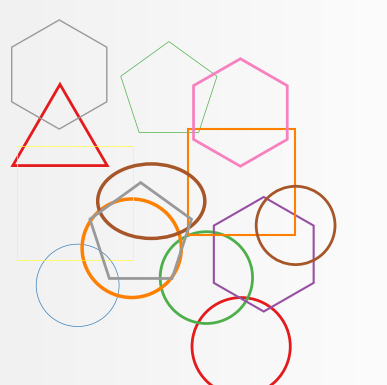[{"shape": "circle", "thickness": 2, "radius": 0.63, "center": [0.622, 0.1]}, {"shape": "triangle", "thickness": 2, "radius": 0.7, "center": [0.155, 0.64]}, {"shape": "circle", "thickness": 0.5, "radius": 0.53, "center": [0.2, 0.259]}, {"shape": "circle", "thickness": 2, "radius": 0.6, "center": [0.533, 0.279]}, {"shape": "pentagon", "thickness": 0.5, "radius": 0.65, "center": [0.436, 0.761]}, {"shape": "hexagon", "thickness": 1.5, "radius": 0.74, "center": [0.681, 0.34]}, {"shape": "square", "thickness": 1.5, "radius": 0.69, "center": [0.623, 0.527]}, {"shape": "circle", "thickness": 2.5, "radius": 0.64, "center": [0.34, 0.355]}, {"shape": "square", "thickness": 0.5, "radius": 0.75, "center": [0.193, 0.473]}, {"shape": "oval", "thickness": 2.5, "radius": 0.69, "center": [0.39, 0.477]}, {"shape": "circle", "thickness": 2, "radius": 0.51, "center": [0.763, 0.414]}, {"shape": "hexagon", "thickness": 2, "radius": 0.7, "center": [0.62, 0.708]}, {"shape": "pentagon", "thickness": 2, "radius": 0.69, "center": [0.363, 0.388]}, {"shape": "hexagon", "thickness": 1, "radius": 0.71, "center": [0.153, 0.807]}]